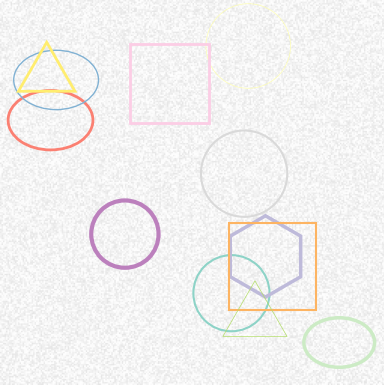[{"shape": "circle", "thickness": 1.5, "radius": 0.49, "center": [0.601, 0.238]}, {"shape": "circle", "thickness": 0.5, "radius": 0.55, "center": [0.645, 0.881]}, {"shape": "hexagon", "thickness": 2.5, "radius": 0.53, "center": [0.69, 0.334]}, {"shape": "oval", "thickness": 2, "radius": 0.55, "center": [0.131, 0.688]}, {"shape": "oval", "thickness": 1, "radius": 0.55, "center": [0.146, 0.792]}, {"shape": "square", "thickness": 1.5, "radius": 0.56, "center": [0.708, 0.309]}, {"shape": "triangle", "thickness": 0.5, "radius": 0.48, "center": [0.662, 0.174]}, {"shape": "square", "thickness": 2, "radius": 0.51, "center": [0.44, 0.783]}, {"shape": "circle", "thickness": 1.5, "radius": 0.56, "center": [0.634, 0.549]}, {"shape": "circle", "thickness": 3, "radius": 0.44, "center": [0.324, 0.392]}, {"shape": "oval", "thickness": 2.5, "radius": 0.46, "center": [0.881, 0.11]}, {"shape": "triangle", "thickness": 2, "radius": 0.42, "center": [0.121, 0.805]}]